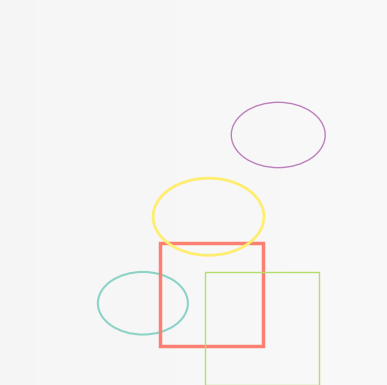[{"shape": "oval", "thickness": 1.5, "radius": 0.58, "center": [0.369, 0.212]}, {"shape": "square", "thickness": 2.5, "radius": 0.67, "center": [0.546, 0.236]}, {"shape": "square", "thickness": 1, "radius": 0.74, "center": [0.676, 0.147]}, {"shape": "oval", "thickness": 1, "radius": 0.61, "center": [0.718, 0.649]}, {"shape": "oval", "thickness": 2, "radius": 0.72, "center": [0.538, 0.437]}]